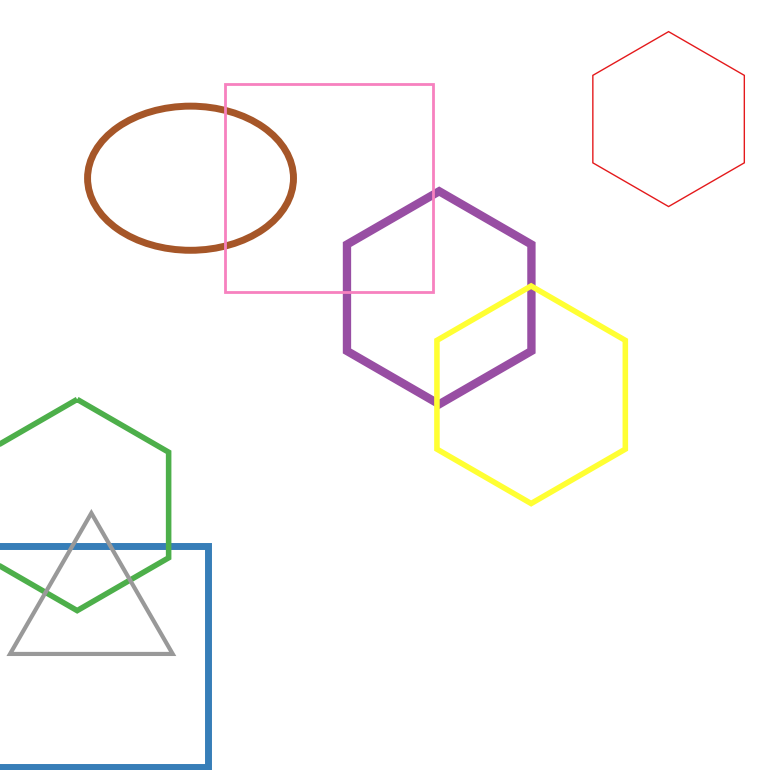[{"shape": "hexagon", "thickness": 0.5, "radius": 0.57, "center": [0.868, 0.845]}, {"shape": "square", "thickness": 2.5, "radius": 0.72, "center": [0.128, 0.147]}, {"shape": "hexagon", "thickness": 2, "radius": 0.69, "center": [0.1, 0.344]}, {"shape": "hexagon", "thickness": 3, "radius": 0.69, "center": [0.57, 0.613]}, {"shape": "hexagon", "thickness": 2, "radius": 0.71, "center": [0.69, 0.487]}, {"shape": "oval", "thickness": 2.5, "radius": 0.67, "center": [0.247, 0.769]}, {"shape": "square", "thickness": 1, "radius": 0.67, "center": [0.427, 0.756]}, {"shape": "triangle", "thickness": 1.5, "radius": 0.61, "center": [0.119, 0.212]}]